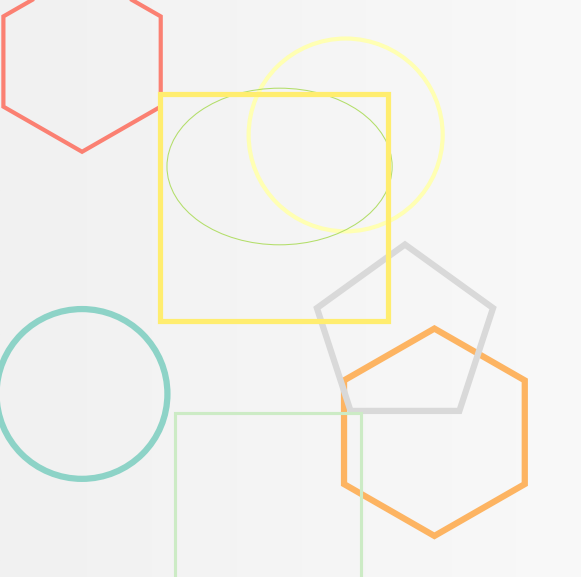[{"shape": "circle", "thickness": 3, "radius": 0.74, "center": [0.141, 0.317]}, {"shape": "circle", "thickness": 2, "radius": 0.83, "center": [0.595, 0.765]}, {"shape": "hexagon", "thickness": 2, "radius": 0.78, "center": [0.141, 0.893]}, {"shape": "hexagon", "thickness": 3, "radius": 0.9, "center": [0.747, 0.251]}, {"shape": "oval", "thickness": 0.5, "radius": 0.97, "center": [0.481, 0.711]}, {"shape": "pentagon", "thickness": 3, "radius": 0.8, "center": [0.697, 0.416]}, {"shape": "square", "thickness": 1.5, "radius": 0.8, "center": [0.461, 0.125]}, {"shape": "square", "thickness": 2.5, "radius": 0.98, "center": [0.472, 0.64]}]